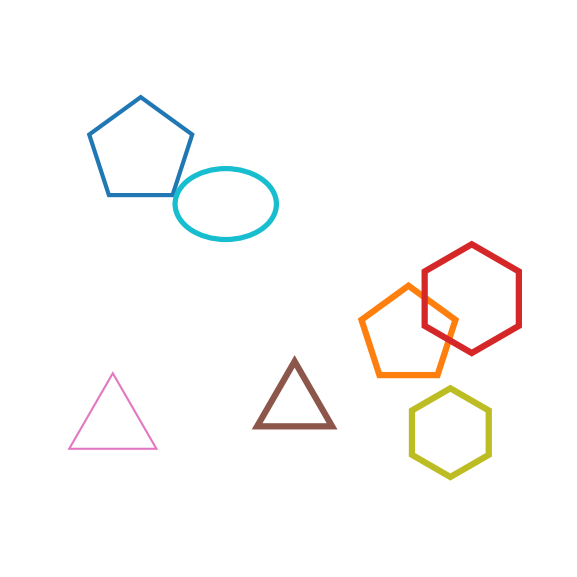[{"shape": "pentagon", "thickness": 2, "radius": 0.47, "center": [0.244, 0.737]}, {"shape": "pentagon", "thickness": 3, "radius": 0.43, "center": [0.707, 0.419]}, {"shape": "hexagon", "thickness": 3, "radius": 0.47, "center": [0.817, 0.482]}, {"shape": "triangle", "thickness": 3, "radius": 0.37, "center": [0.51, 0.298]}, {"shape": "triangle", "thickness": 1, "radius": 0.44, "center": [0.195, 0.266]}, {"shape": "hexagon", "thickness": 3, "radius": 0.38, "center": [0.78, 0.25]}, {"shape": "oval", "thickness": 2.5, "radius": 0.44, "center": [0.391, 0.646]}]